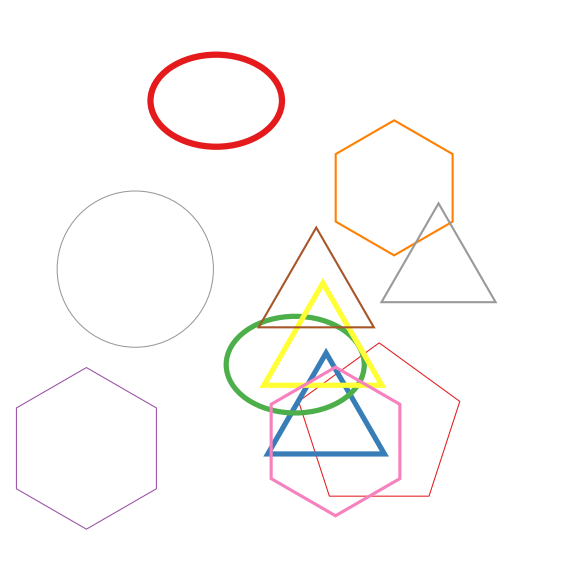[{"shape": "pentagon", "thickness": 0.5, "radius": 0.73, "center": [0.657, 0.259]}, {"shape": "oval", "thickness": 3, "radius": 0.57, "center": [0.374, 0.825]}, {"shape": "triangle", "thickness": 2.5, "radius": 0.58, "center": [0.565, 0.271]}, {"shape": "oval", "thickness": 2.5, "radius": 0.6, "center": [0.511, 0.368]}, {"shape": "hexagon", "thickness": 0.5, "radius": 0.7, "center": [0.15, 0.223]}, {"shape": "hexagon", "thickness": 1, "radius": 0.58, "center": [0.683, 0.674]}, {"shape": "triangle", "thickness": 2.5, "radius": 0.59, "center": [0.559, 0.391]}, {"shape": "triangle", "thickness": 1, "radius": 0.58, "center": [0.548, 0.49]}, {"shape": "hexagon", "thickness": 1.5, "radius": 0.64, "center": [0.581, 0.235]}, {"shape": "triangle", "thickness": 1, "radius": 0.57, "center": [0.759, 0.533]}, {"shape": "circle", "thickness": 0.5, "radius": 0.68, "center": [0.234, 0.533]}]